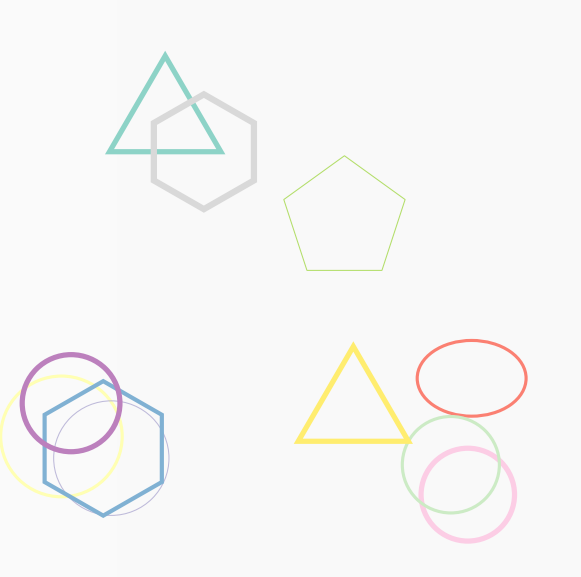[{"shape": "triangle", "thickness": 2.5, "radius": 0.55, "center": [0.284, 0.792]}, {"shape": "circle", "thickness": 1.5, "radius": 0.52, "center": [0.106, 0.243]}, {"shape": "circle", "thickness": 0.5, "radius": 0.5, "center": [0.192, 0.206]}, {"shape": "oval", "thickness": 1.5, "radius": 0.47, "center": [0.811, 0.344]}, {"shape": "hexagon", "thickness": 2, "radius": 0.58, "center": [0.178, 0.223]}, {"shape": "pentagon", "thickness": 0.5, "radius": 0.55, "center": [0.593, 0.62]}, {"shape": "circle", "thickness": 2.5, "radius": 0.4, "center": [0.805, 0.143]}, {"shape": "hexagon", "thickness": 3, "radius": 0.5, "center": [0.351, 0.736]}, {"shape": "circle", "thickness": 2.5, "radius": 0.42, "center": [0.122, 0.301]}, {"shape": "circle", "thickness": 1.5, "radius": 0.42, "center": [0.776, 0.194]}, {"shape": "triangle", "thickness": 2.5, "radius": 0.55, "center": [0.608, 0.29]}]